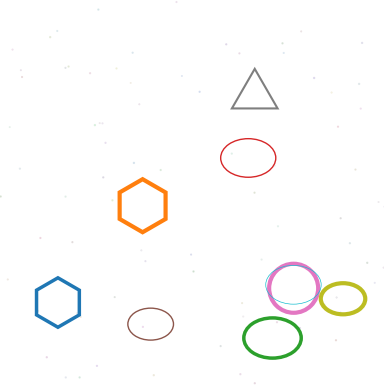[{"shape": "hexagon", "thickness": 2.5, "radius": 0.32, "center": [0.15, 0.214]}, {"shape": "hexagon", "thickness": 3, "radius": 0.34, "center": [0.37, 0.466]}, {"shape": "oval", "thickness": 2.5, "radius": 0.37, "center": [0.708, 0.122]}, {"shape": "oval", "thickness": 1, "radius": 0.36, "center": [0.645, 0.59]}, {"shape": "oval", "thickness": 1, "radius": 0.3, "center": [0.391, 0.158]}, {"shape": "circle", "thickness": 3, "radius": 0.32, "center": [0.763, 0.251]}, {"shape": "triangle", "thickness": 1.5, "radius": 0.34, "center": [0.662, 0.753]}, {"shape": "oval", "thickness": 3, "radius": 0.29, "center": [0.891, 0.224]}, {"shape": "oval", "thickness": 0.5, "radius": 0.36, "center": [0.762, 0.26]}]